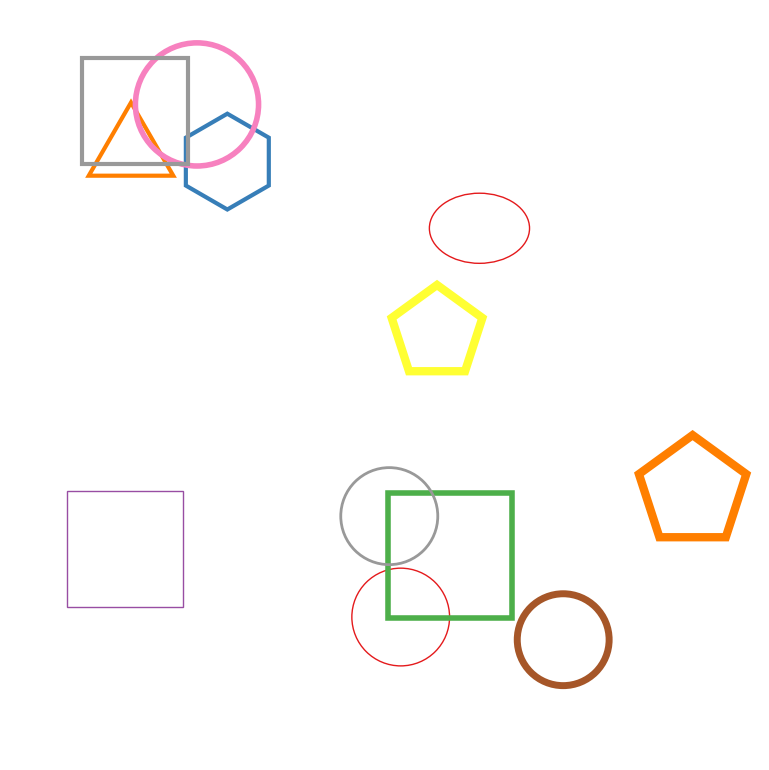[{"shape": "oval", "thickness": 0.5, "radius": 0.33, "center": [0.623, 0.704]}, {"shape": "circle", "thickness": 0.5, "radius": 0.32, "center": [0.52, 0.199]}, {"shape": "hexagon", "thickness": 1.5, "radius": 0.31, "center": [0.295, 0.79]}, {"shape": "square", "thickness": 2, "radius": 0.4, "center": [0.585, 0.279]}, {"shape": "square", "thickness": 0.5, "radius": 0.38, "center": [0.163, 0.287]}, {"shape": "triangle", "thickness": 1.5, "radius": 0.32, "center": [0.17, 0.804]}, {"shape": "pentagon", "thickness": 3, "radius": 0.37, "center": [0.899, 0.362]}, {"shape": "pentagon", "thickness": 3, "radius": 0.31, "center": [0.568, 0.568]}, {"shape": "circle", "thickness": 2.5, "radius": 0.3, "center": [0.731, 0.169]}, {"shape": "circle", "thickness": 2, "radius": 0.4, "center": [0.256, 0.864]}, {"shape": "square", "thickness": 1.5, "radius": 0.34, "center": [0.176, 0.856]}, {"shape": "circle", "thickness": 1, "radius": 0.31, "center": [0.506, 0.33]}]